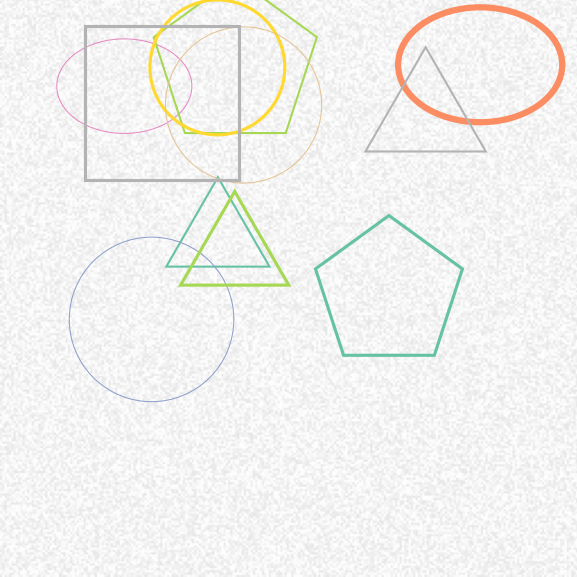[{"shape": "triangle", "thickness": 1, "radius": 0.52, "center": [0.377, 0.589]}, {"shape": "pentagon", "thickness": 1.5, "radius": 0.67, "center": [0.674, 0.492]}, {"shape": "oval", "thickness": 3, "radius": 0.71, "center": [0.831, 0.887]}, {"shape": "circle", "thickness": 0.5, "radius": 0.71, "center": [0.262, 0.446]}, {"shape": "oval", "thickness": 0.5, "radius": 0.58, "center": [0.215, 0.85]}, {"shape": "triangle", "thickness": 1.5, "radius": 0.54, "center": [0.406, 0.559]}, {"shape": "pentagon", "thickness": 1, "radius": 0.74, "center": [0.407, 0.889]}, {"shape": "circle", "thickness": 1.5, "radius": 0.58, "center": [0.376, 0.882]}, {"shape": "circle", "thickness": 0.5, "radius": 0.68, "center": [0.422, 0.817]}, {"shape": "square", "thickness": 1.5, "radius": 0.67, "center": [0.281, 0.821]}, {"shape": "triangle", "thickness": 1, "radius": 0.6, "center": [0.737, 0.797]}]